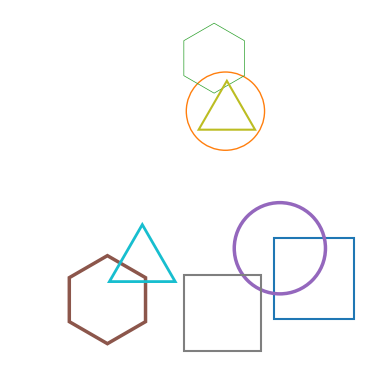[{"shape": "square", "thickness": 1.5, "radius": 0.52, "center": [0.815, 0.277]}, {"shape": "circle", "thickness": 1, "radius": 0.51, "center": [0.586, 0.711]}, {"shape": "hexagon", "thickness": 0.5, "radius": 0.45, "center": [0.556, 0.849]}, {"shape": "circle", "thickness": 2.5, "radius": 0.59, "center": [0.727, 0.355]}, {"shape": "hexagon", "thickness": 2.5, "radius": 0.57, "center": [0.279, 0.222]}, {"shape": "square", "thickness": 1.5, "radius": 0.5, "center": [0.578, 0.187]}, {"shape": "triangle", "thickness": 1.5, "radius": 0.42, "center": [0.589, 0.705]}, {"shape": "triangle", "thickness": 2, "radius": 0.49, "center": [0.37, 0.318]}]